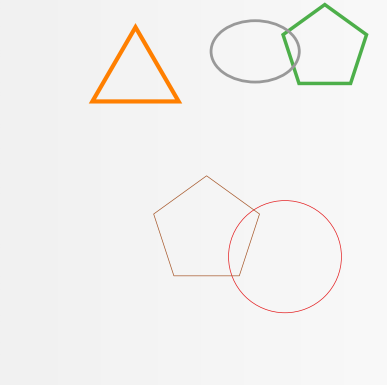[{"shape": "circle", "thickness": 0.5, "radius": 0.73, "center": [0.735, 0.333]}, {"shape": "pentagon", "thickness": 2.5, "radius": 0.57, "center": [0.838, 0.875]}, {"shape": "triangle", "thickness": 3, "radius": 0.64, "center": [0.35, 0.801]}, {"shape": "pentagon", "thickness": 0.5, "radius": 0.72, "center": [0.533, 0.4]}, {"shape": "oval", "thickness": 2, "radius": 0.57, "center": [0.658, 0.867]}]